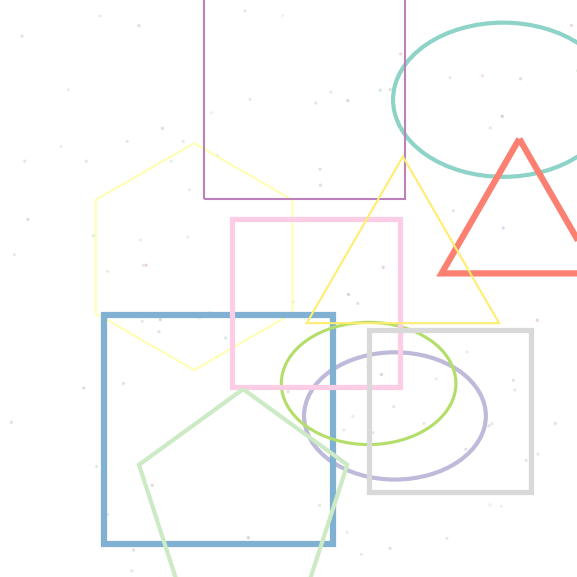[{"shape": "oval", "thickness": 2, "radius": 0.95, "center": [0.871, 0.826]}, {"shape": "hexagon", "thickness": 1, "radius": 0.98, "center": [0.336, 0.555]}, {"shape": "oval", "thickness": 2, "radius": 0.79, "center": [0.684, 0.279]}, {"shape": "triangle", "thickness": 3, "radius": 0.78, "center": [0.899, 0.603]}, {"shape": "square", "thickness": 3, "radius": 0.99, "center": [0.378, 0.255]}, {"shape": "oval", "thickness": 1.5, "radius": 0.76, "center": [0.638, 0.335]}, {"shape": "square", "thickness": 2.5, "radius": 0.73, "center": [0.548, 0.474]}, {"shape": "square", "thickness": 2.5, "radius": 0.7, "center": [0.779, 0.287]}, {"shape": "square", "thickness": 1, "radius": 0.87, "center": [0.528, 0.83]}, {"shape": "pentagon", "thickness": 2, "radius": 0.95, "center": [0.421, 0.136]}, {"shape": "triangle", "thickness": 1, "radius": 0.96, "center": [0.698, 0.536]}]